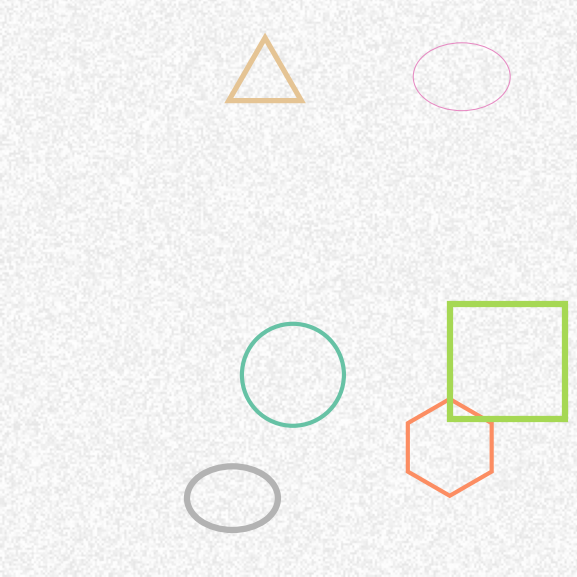[{"shape": "circle", "thickness": 2, "radius": 0.44, "center": [0.507, 0.35]}, {"shape": "hexagon", "thickness": 2, "radius": 0.42, "center": [0.779, 0.224]}, {"shape": "oval", "thickness": 0.5, "radius": 0.42, "center": [0.8, 0.866]}, {"shape": "square", "thickness": 3, "radius": 0.5, "center": [0.878, 0.374]}, {"shape": "triangle", "thickness": 2.5, "radius": 0.36, "center": [0.459, 0.861]}, {"shape": "oval", "thickness": 3, "radius": 0.39, "center": [0.403, 0.137]}]